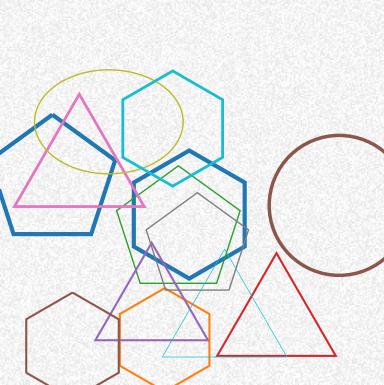[{"shape": "pentagon", "thickness": 3, "radius": 0.86, "center": [0.136, 0.531]}, {"shape": "hexagon", "thickness": 3, "radius": 0.83, "center": [0.492, 0.443]}, {"shape": "hexagon", "thickness": 1.5, "radius": 0.67, "center": [0.428, 0.117]}, {"shape": "pentagon", "thickness": 1, "radius": 0.84, "center": [0.463, 0.401]}, {"shape": "triangle", "thickness": 1.5, "radius": 0.89, "center": [0.718, 0.165]}, {"shape": "triangle", "thickness": 1.5, "radius": 0.84, "center": [0.394, 0.201]}, {"shape": "hexagon", "thickness": 1.5, "radius": 0.69, "center": [0.188, 0.101]}, {"shape": "circle", "thickness": 2.5, "radius": 0.91, "center": [0.881, 0.467]}, {"shape": "triangle", "thickness": 2, "radius": 0.97, "center": [0.206, 0.561]}, {"shape": "pentagon", "thickness": 1, "radius": 0.7, "center": [0.513, 0.36]}, {"shape": "oval", "thickness": 1, "radius": 0.96, "center": [0.283, 0.684]}, {"shape": "hexagon", "thickness": 2, "radius": 0.75, "center": [0.449, 0.666]}, {"shape": "triangle", "thickness": 0.5, "radius": 0.93, "center": [0.583, 0.166]}]